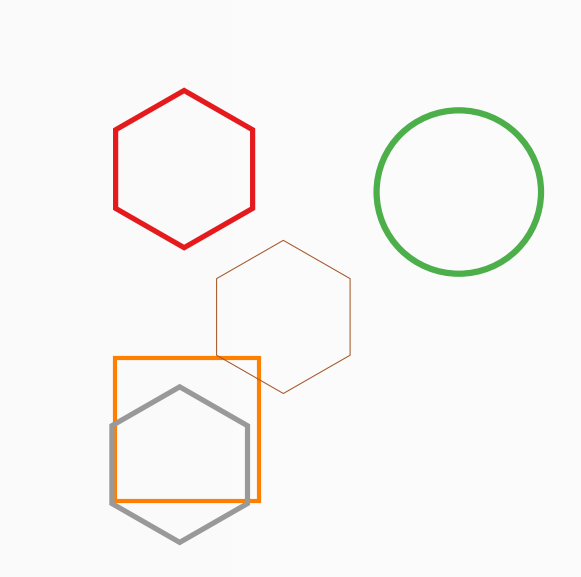[{"shape": "hexagon", "thickness": 2.5, "radius": 0.68, "center": [0.317, 0.706]}, {"shape": "circle", "thickness": 3, "radius": 0.71, "center": [0.789, 0.667]}, {"shape": "square", "thickness": 2, "radius": 0.62, "center": [0.322, 0.256]}, {"shape": "hexagon", "thickness": 0.5, "radius": 0.66, "center": [0.487, 0.45]}, {"shape": "hexagon", "thickness": 2.5, "radius": 0.67, "center": [0.309, 0.195]}]